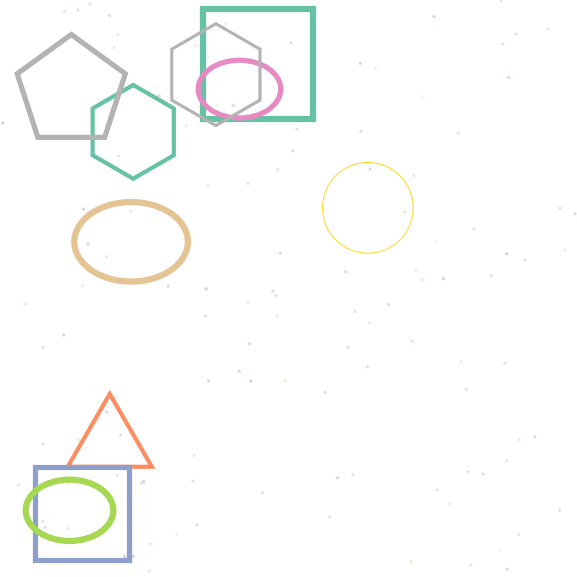[{"shape": "square", "thickness": 3, "radius": 0.47, "center": [0.447, 0.888]}, {"shape": "hexagon", "thickness": 2, "radius": 0.41, "center": [0.231, 0.771]}, {"shape": "triangle", "thickness": 2, "radius": 0.42, "center": [0.19, 0.233]}, {"shape": "square", "thickness": 2.5, "radius": 0.4, "center": [0.142, 0.11]}, {"shape": "oval", "thickness": 2.5, "radius": 0.36, "center": [0.415, 0.845]}, {"shape": "oval", "thickness": 3, "radius": 0.38, "center": [0.12, 0.116]}, {"shape": "circle", "thickness": 0.5, "radius": 0.39, "center": [0.637, 0.639]}, {"shape": "oval", "thickness": 3, "radius": 0.49, "center": [0.227, 0.58]}, {"shape": "pentagon", "thickness": 2.5, "radius": 0.49, "center": [0.123, 0.841]}, {"shape": "hexagon", "thickness": 1.5, "radius": 0.44, "center": [0.374, 0.87]}]